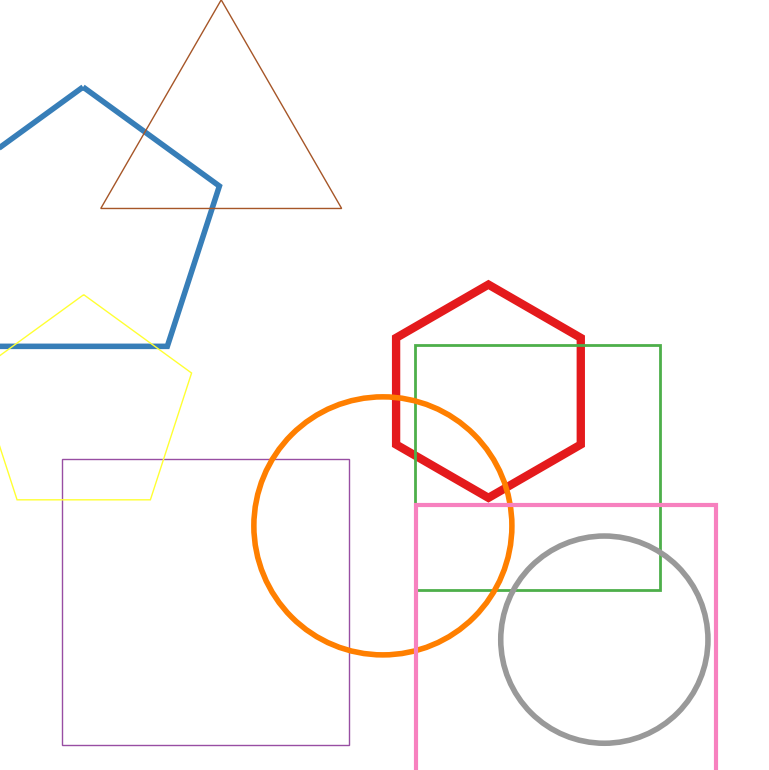[{"shape": "hexagon", "thickness": 3, "radius": 0.69, "center": [0.634, 0.492]}, {"shape": "pentagon", "thickness": 2, "radius": 0.93, "center": [0.108, 0.701]}, {"shape": "square", "thickness": 1, "radius": 0.79, "center": [0.698, 0.393]}, {"shape": "square", "thickness": 0.5, "radius": 0.93, "center": [0.267, 0.218]}, {"shape": "circle", "thickness": 2, "radius": 0.84, "center": [0.497, 0.317]}, {"shape": "pentagon", "thickness": 0.5, "radius": 0.74, "center": [0.109, 0.47]}, {"shape": "triangle", "thickness": 0.5, "radius": 0.9, "center": [0.287, 0.82]}, {"shape": "square", "thickness": 1.5, "radius": 0.98, "center": [0.735, 0.149]}, {"shape": "circle", "thickness": 2, "radius": 0.67, "center": [0.785, 0.169]}]